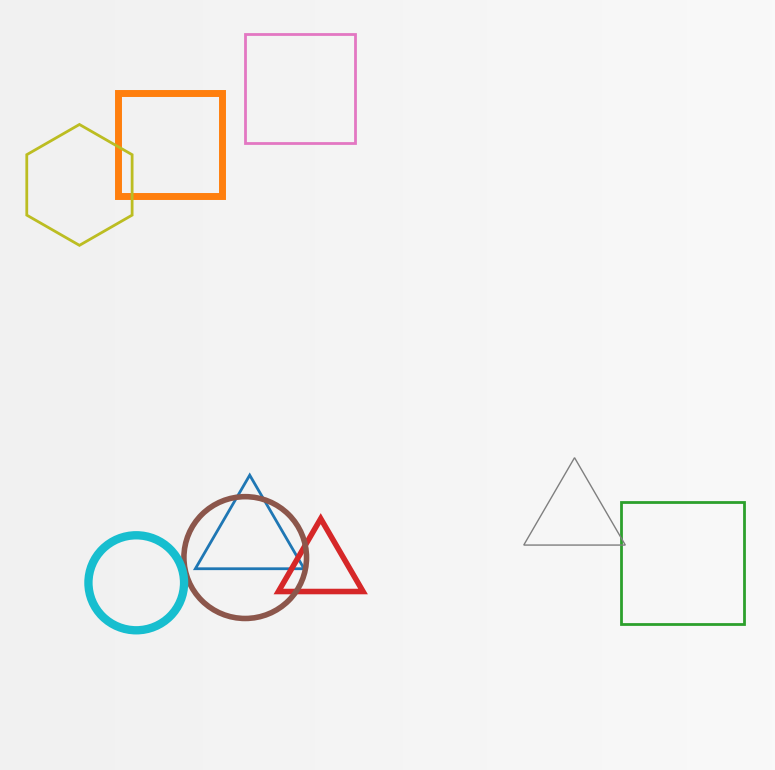[{"shape": "triangle", "thickness": 1, "radius": 0.41, "center": [0.322, 0.302]}, {"shape": "square", "thickness": 2.5, "radius": 0.33, "center": [0.219, 0.813]}, {"shape": "square", "thickness": 1, "radius": 0.4, "center": [0.881, 0.269]}, {"shape": "triangle", "thickness": 2, "radius": 0.32, "center": [0.414, 0.263]}, {"shape": "circle", "thickness": 2, "radius": 0.4, "center": [0.316, 0.276]}, {"shape": "square", "thickness": 1, "radius": 0.35, "center": [0.388, 0.886]}, {"shape": "triangle", "thickness": 0.5, "radius": 0.38, "center": [0.741, 0.33]}, {"shape": "hexagon", "thickness": 1, "radius": 0.39, "center": [0.103, 0.76]}, {"shape": "circle", "thickness": 3, "radius": 0.31, "center": [0.176, 0.243]}]